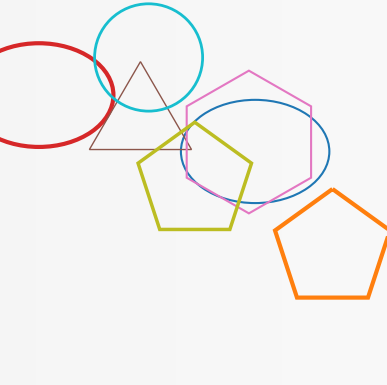[{"shape": "oval", "thickness": 1.5, "radius": 0.96, "center": [0.658, 0.607]}, {"shape": "pentagon", "thickness": 3, "radius": 0.78, "center": [0.858, 0.353]}, {"shape": "oval", "thickness": 3, "radius": 0.96, "center": [0.1, 0.753]}, {"shape": "triangle", "thickness": 1, "radius": 0.76, "center": [0.362, 0.688]}, {"shape": "hexagon", "thickness": 1.5, "radius": 0.93, "center": [0.642, 0.631]}, {"shape": "pentagon", "thickness": 2.5, "radius": 0.77, "center": [0.503, 0.529]}, {"shape": "circle", "thickness": 2, "radius": 0.7, "center": [0.383, 0.851]}]